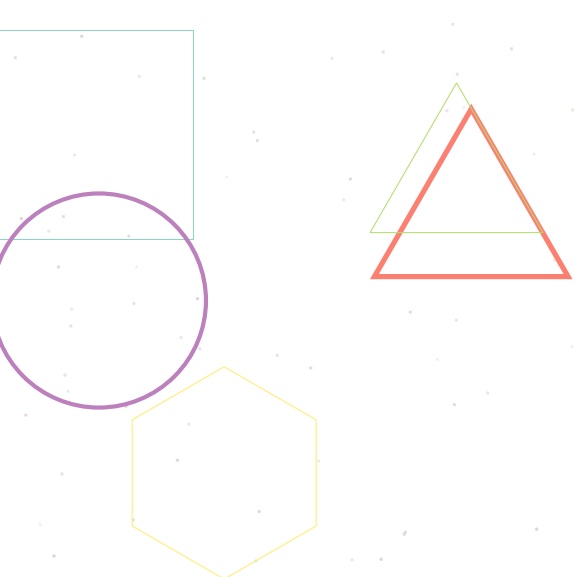[{"shape": "square", "thickness": 0.5, "radius": 0.91, "center": [0.153, 0.767]}, {"shape": "triangle", "thickness": 2.5, "radius": 0.97, "center": [0.816, 0.617]}, {"shape": "triangle", "thickness": 0.5, "radius": 0.86, "center": [0.791, 0.683]}, {"shape": "circle", "thickness": 2, "radius": 0.93, "center": [0.171, 0.479]}, {"shape": "hexagon", "thickness": 0.5, "radius": 0.92, "center": [0.388, 0.18]}]